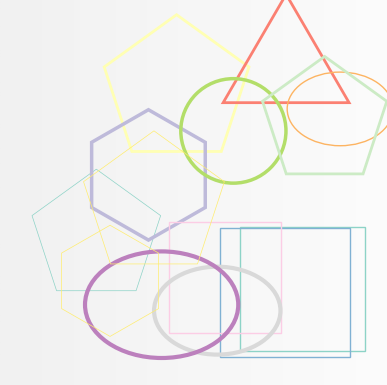[{"shape": "pentagon", "thickness": 0.5, "radius": 0.87, "center": [0.249, 0.386]}, {"shape": "square", "thickness": 1, "radius": 0.8, "center": [0.781, 0.25]}, {"shape": "pentagon", "thickness": 2, "radius": 0.98, "center": [0.456, 0.765]}, {"shape": "hexagon", "thickness": 2.5, "radius": 0.85, "center": [0.383, 0.546]}, {"shape": "triangle", "thickness": 2, "radius": 0.94, "center": [0.738, 0.827]}, {"shape": "square", "thickness": 1, "radius": 0.84, "center": [0.735, 0.24]}, {"shape": "oval", "thickness": 1, "radius": 0.68, "center": [0.878, 0.717]}, {"shape": "circle", "thickness": 2.5, "radius": 0.68, "center": [0.602, 0.66]}, {"shape": "square", "thickness": 1, "radius": 0.72, "center": [0.581, 0.279]}, {"shape": "oval", "thickness": 3, "radius": 0.82, "center": [0.561, 0.193]}, {"shape": "oval", "thickness": 3, "radius": 0.99, "center": [0.417, 0.209]}, {"shape": "pentagon", "thickness": 2, "radius": 0.84, "center": [0.838, 0.685]}, {"shape": "hexagon", "thickness": 0.5, "radius": 0.72, "center": [0.284, 0.271]}, {"shape": "pentagon", "thickness": 0.5, "radius": 0.96, "center": [0.397, 0.469]}]